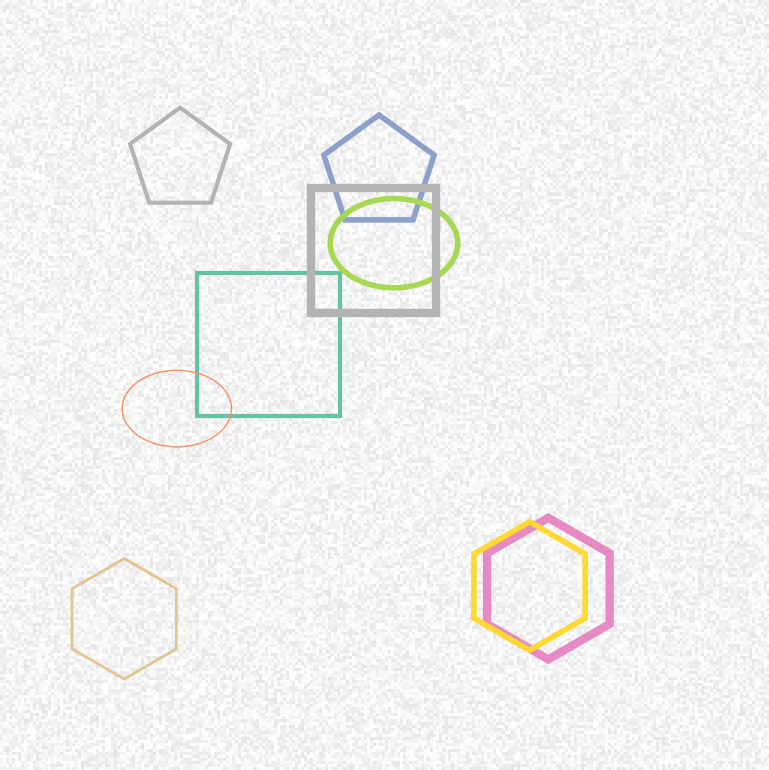[{"shape": "square", "thickness": 1.5, "radius": 0.47, "center": [0.348, 0.552]}, {"shape": "oval", "thickness": 0.5, "radius": 0.35, "center": [0.23, 0.469]}, {"shape": "pentagon", "thickness": 2, "radius": 0.38, "center": [0.492, 0.775]}, {"shape": "hexagon", "thickness": 3, "radius": 0.46, "center": [0.712, 0.236]}, {"shape": "oval", "thickness": 2, "radius": 0.41, "center": [0.512, 0.684]}, {"shape": "hexagon", "thickness": 2, "radius": 0.42, "center": [0.688, 0.239]}, {"shape": "hexagon", "thickness": 1, "radius": 0.39, "center": [0.161, 0.196]}, {"shape": "pentagon", "thickness": 1.5, "radius": 0.34, "center": [0.234, 0.792]}, {"shape": "square", "thickness": 3, "radius": 0.4, "center": [0.485, 0.675]}]